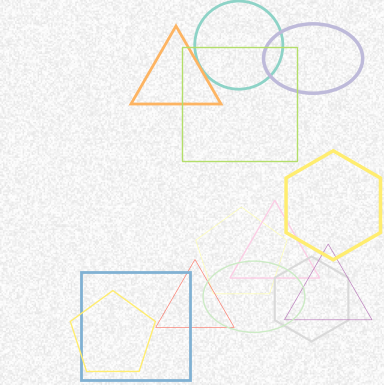[{"shape": "circle", "thickness": 2, "radius": 0.57, "center": [0.62, 0.883]}, {"shape": "pentagon", "thickness": 0.5, "radius": 0.62, "center": [0.627, 0.338]}, {"shape": "oval", "thickness": 2.5, "radius": 0.64, "center": [0.813, 0.848]}, {"shape": "triangle", "thickness": 0.5, "radius": 0.59, "center": [0.506, 0.208]}, {"shape": "square", "thickness": 2, "radius": 0.71, "center": [0.352, 0.153]}, {"shape": "triangle", "thickness": 2, "radius": 0.68, "center": [0.457, 0.797]}, {"shape": "square", "thickness": 1, "radius": 0.74, "center": [0.623, 0.73]}, {"shape": "triangle", "thickness": 1, "radius": 0.67, "center": [0.714, 0.345]}, {"shape": "hexagon", "thickness": 1.5, "radius": 0.55, "center": [0.809, 0.223]}, {"shape": "triangle", "thickness": 0.5, "radius": 0.66, "center": [0.852, 0.235]}, {"shape": "oval", "thickness": 1, "radius": 0.66, "center": [0.66, 0.229]}, {"shape": "hexagon", "thickness": 2.5, "radius": 0.71, "center": [0.866, 0.467]}, {"shape": "pentagon", "thickness": 1, "radius": 0.58, "center": [0.293, 0.129]}]